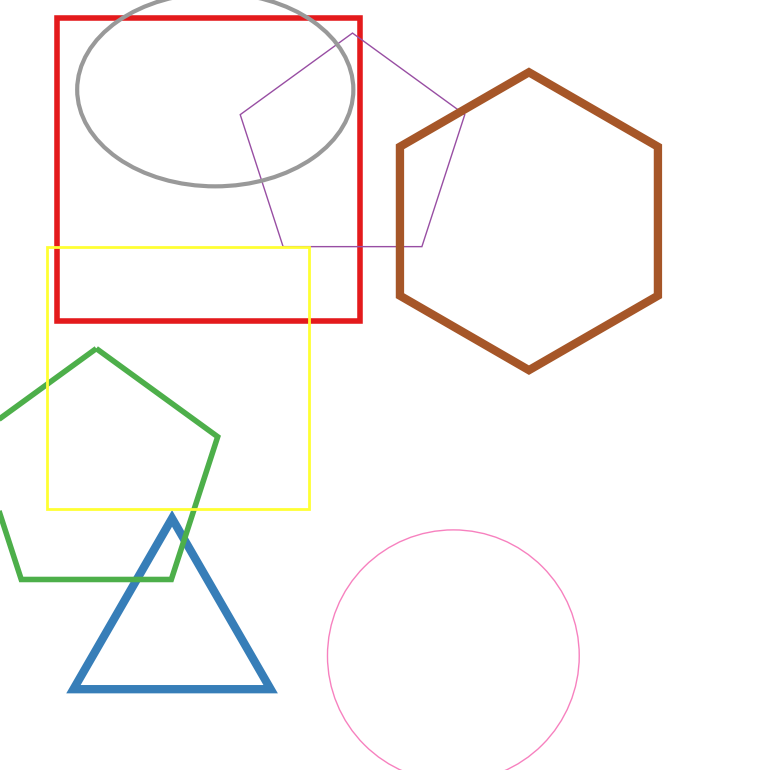[{"shape": "square", "thickness": 2, "radius": 0.98, "center": [0.271, 0.78]}, {"shape": "triangle", "thickness": 3, "radius": 0.74, "center": [0.223, 0.179]}, {"shape": "pentagon", "thickness": 2, "radius": 0.83, "center": [0.125, 0.382]}, {"shape": "pentagon", "thickness": 0.5, "radius": 0.77, "center": [0.458, 0.804]}, {"shape": "square", "thickness": 1, "radius": 0.85, "center": [0.231, 0.509]}, {"shape": "hexagon", "thickness": 3, "radius": 0.97, "center": [0.687, 0.713]}, {"shape": "circle", "thickness": 0.5, "radius": 0.82, "center": [0.589, 0.148]}, {"shape": "oval", "thickness": 1.5, "radius": 0.9, "center": [0.28, 0.884]}]